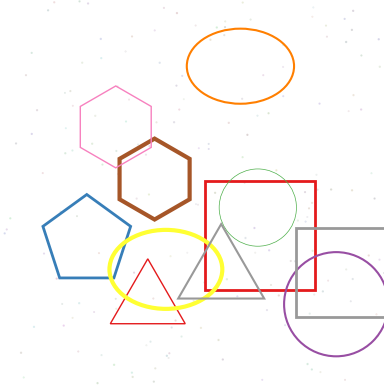[{"shape": "triangle", "thickness": 1, "radius": 0.56, "center": [0.384, 0.215]}, {"shape": "square", "thickness": 2, "radius": 0.71, "center": [0.675, 0.388]}, {"shape": "pentagon", "thickness": 2, "radius": 0.6, "center": [0.225, 0.375]}, {"shape": "circle", "thickness": 0.5, "radius": 0.5, "center": [0.67, 0.461]}, {"shape": "circle", "thickness": 1.5, "radius": 0.68, "center": [0.873, 0.21]}, {"shape": "oval", "thickness": 1.5, "radius": 0.7, "center": [0.624, 0.828]}, {"shape": "oval", "thickness": 3, "radius": 0.73, "center": [0.431, 0.3]}, {"shape": "hexagon", "thickness": 3, "radius": 0.53, "center": [0.402, 0.535]}, {"shape": "hexagon", "thickness": 1, "radius": 0.53, "center": [0.301, 0.67]}, {"shape": "square", "thickness": 2, "radius": 0.58, "center": [0.884, 0.292]}, {"shape": "triangle", "thickness": 1.5, "radius": 0.64, "center": [0.575, 0.289]}]